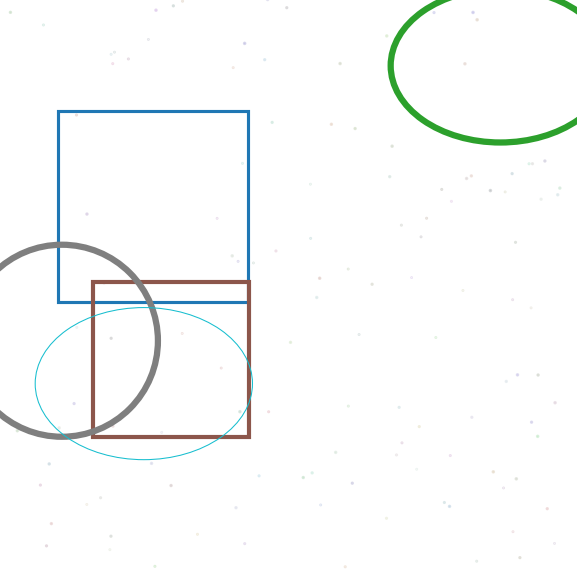[{"shape": "square", "thickness": 1.5, "radius": 0.82, "center": [0.265, 0.642]}, {"shape": "oval", "thickness": 3, "radius": 0.95, "center": [0.866, 0.885]}, {"shape": "square", "thickness": 2, "radius": 0.67, "center": [0.296, 0.377]}, {"shape": "circle", "thickness": 3, "radius": 0.83, "center": [0.107, 0.409]}, {"shape": "oval", "thickness": 0.5, "radius": 0.94, "center": [0.249, 0.335]}]